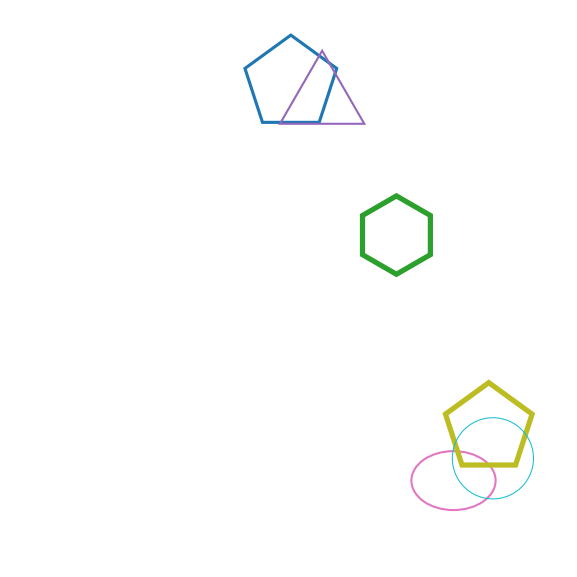[{"shape": "pentagon", "thickness": 1.5, "radius": 0.42, "center": [0.504, 0.855]}, {"shape": "hexagon", "thickness": 2.5, "radius": 0.34, "center": [0.686, 0.592]}, {"shape": "triangle", "thickness": 1, "radius": 0.42, "center": [0.558, 0.827]}, {"shape": "oval", "thickness": 1, "radius": 0.36, "center": [0.785, 0.167]}, {"shape": "pentagon", "thickness": 2.5, "radius": 0.39, "center": [0.846, 0.258]}, {"shape": "circle", "thickness": 0.5, "radius": 0.35, "center": [0.854, 0.206]}]